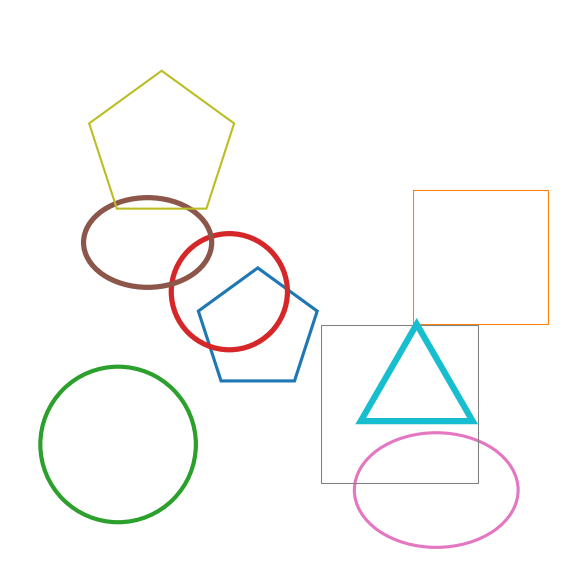[{"shape": "pentagon", "thickness": 1.5, "radius": 0.54, "center": [0.446, 0.427]}, {"shape": "square", "thickness": 0.5, "radius": 0.58, "center": [0.832, 0.555]}, {"shape": "circle", "thickness": 2, "radius": 0.67, "center": [0.204, 0.229]}, {"shape": "circle", "thickness": 2.5, "radius": 0.5, "center": [0.397, 0.494]}, {"shape": "oval", "thickness": 2.5, "radius": 0.55, "center": [0.256, 0.579]}, {"shape": "oval", "thickness": 1.5, "radius": 0.71, "center": [0.755, 0.151]}, {"shape": "square", "thickness": 0.5, "radius": 0.68, "center": [0.691, 0.299]}, {"shape": "pentagon", "thickness": 1, "radius": 0.66, "center": [0.28, 0.745]}, {"shape": "triangle", "thickness": 3, "radius": 0.56, "center": [0.722, 0.326]}]